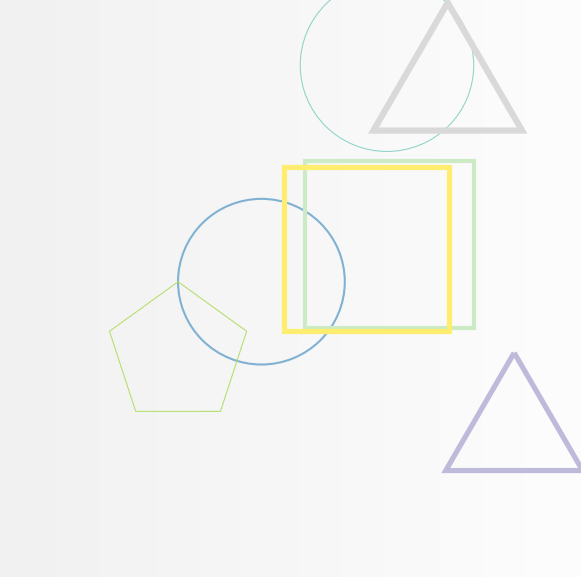[{"shape": "circle", "thickness": 0.5, "radius": 0.75, "center": [0.666, 0.886]}, {"shape": "triangle", "thickness": 2.5, "radius": 0.68, "center": [0.885, 0.252]}, {"shape": "circle", "thickness": 1, "radius": 0.72, "center": [0.45, 0.511]}, {"shape": "pentagon", "thickness": 0.5, "radius": 0.62, "center": [0.306, 0.387]}, {"shape": "triangle", "thickness": 3, "radius": 0.74, "center": [0.77, 0.847]}, {"shape": "square", "thickness": 2, "radius": 0.72, "center": [0.67, 0.576]}, {"shape": "square", "thickness": 2.5, "radius": 0.71, "center": [0.63, 0.568]}]